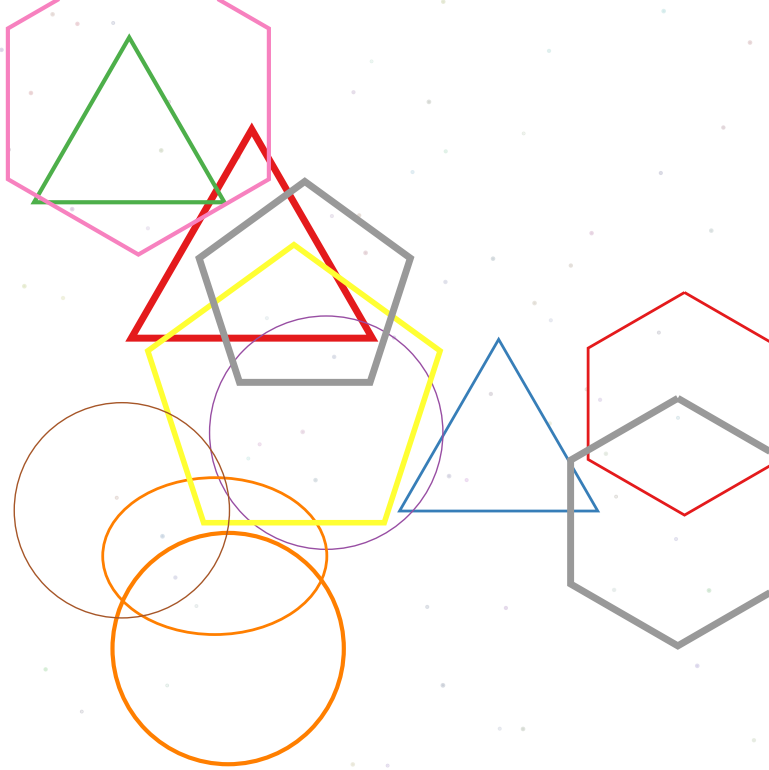[{"shape": "triangle", "thickness": 2.5, "radius": 0.9, "center": [0.327, 0.651]}, {"shape": "hexagon", "thickness": 1, "radius": 0.72, "center": [0.889, 0.476]}, {"shape": "triangle", "thickness": 1, "radius": 0.74, "center": [0.648, 0.411]}, {"shape": "triangle", "thickness": 1.5, "radius": 0.71, "center": [0.168, 0.809]}, {"shape": "circle", "thickness": 0.5, "radius": 0.76, "center": [0.424, 0.438]}, {"shape": "circle", "thickness": 1.5, "radius": 0.75, "center": [0.296, 0.158]}, {"shape": "oval", "thickness": 1, "radius": 0.73, "center": [0.279, 0.278]}, {"shape": "pentagon", "thickness": 2, "radius": 1.0, "center": [0.382, 0.483]}, {"shape": "circle", "thickness": 0.5, "radius": 0.7, "center": [0.158, 0.337]}, {"shape": "hexagon", "thickness": 1.5, "radius": 0.98, "center": [0.18, 0.865]}, {"shape": "hexagon", "thickness": 2.5, "radius": 0.8, "center": [0.88, 0.322]}, {"shape": "pentagon", "thickness": 2.5, "radius": 0.72, "center": [0.396, 0.62]}]